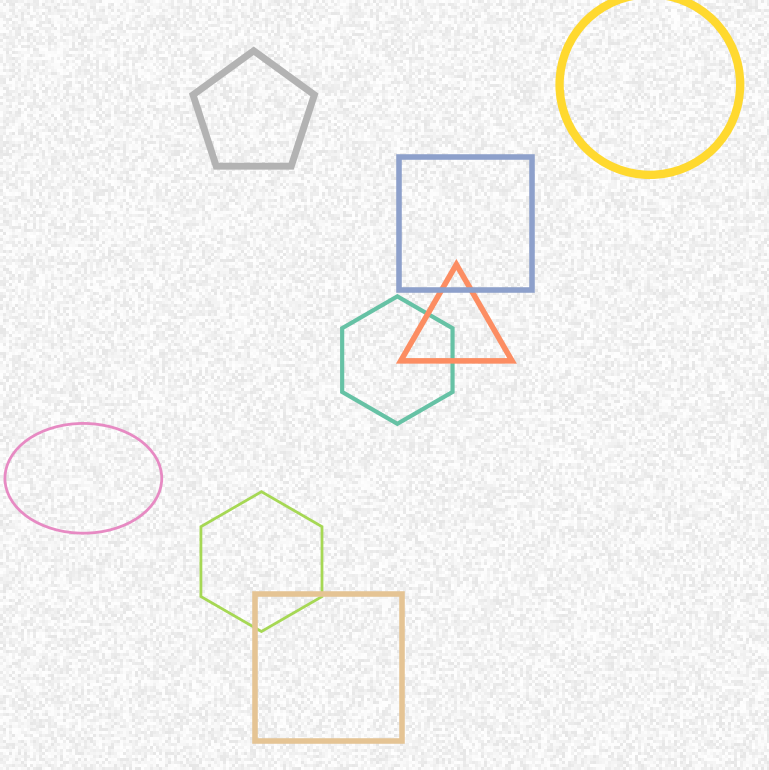[{"shape": "hexagon", "thickness": 1.5, "radius": 0.41, "center": [0.516, 0.532]}, {"shape": "triangle", "thickness": 2, "radius": 0.42, "center": [0.593, 0.573]}, {"shape": "square", "thickness": 2, "radius": 0.43, "center": [0.604, 0.71]}, {"shape": "oval", "thickness": 1, "radius": 0.51, "center": [0.108, 0.379]}, {"shape": "hexagon", "thickness": 1, "radius": 0.45, "center": [0.34, 0.271]}, {"shape": "circle", "thickness": 3, "radius": 0.59, "center": [0.844, 0.89]}, {"shape": "square", "thickness": 2, "radius": 0.48, "center": [0.427, 0.134]}, {"shape": "pentagon", "thickness": 2.5, "radius": 0.41, "center": [0.33, 0.851]}]